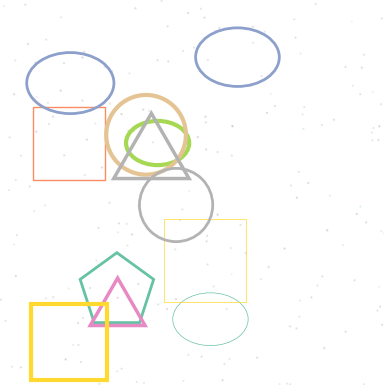[{"shape": "pentagon", "thickness": 2, "radius": 0.5, "center": [0.304, 0.243]}, {"shape": "oval", "thickness": 0.5, "radius": 0.49, "center": [0.547, 0.171]}, {"shape": "square", "thickness": 1, "radius": 0.47, "center": [0.18, 0.628]}, {"shape": "oval", "thickness": 2, "radius": 0.54, "center": [0.617, 0.852]}, {"shape": "oval", "thickness": 2, "radius": 0.57, "center": [0.183, 0.784]}, {"shape": "triangle", "thickness": 2.5, "radius": 0.41, "center": [0.306, 0.196]}, {"shape": "oval", "thickness": 3, "radius": 0.41, "center": [0.409, 0.629]}, {"shape": "square", "thickness": 3, "radius": 0.5, "center": [0.18, 0.111]}, {"shape": "square", "thickness": 0.5, "radius": 0.54, "center": [0.532, 0.324]}, {"shape": "circle", "thickness": 3, "radius": 0.52, "center": [0.379, 0.65]}, {"shape": "circle", "thickness": 2, "radius": 0.48, "center": [0.457, 0.468]}, {"shape": "triangle", "thickness": 2.5, "radius": 0.56, "center": [0.393, 0.593]}]